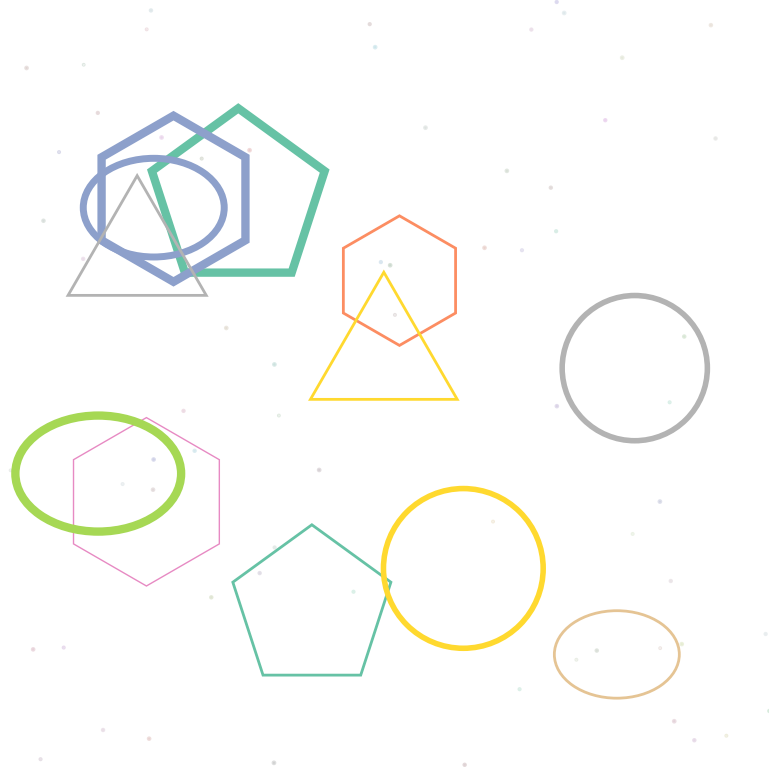[{"shape": "pentagon", "thickness": 1, "radius": 0.54, "center": [0.405, 0.211]}, {"shape": "pentagon", "thickness": 3, "radius": 0.59, "center": [0.309, 0.741]}, {"shape": "hexagon", "thickness": 1, "radius": 0.42, "center": [0.519, 0.636]}, {"shape": "hexagon", "thickness": 3, "radius": 0.54, "center": [0.225, 0.742]}, {"shape": "oval", "thickness": 2.5, "radius": 0.46, "center": [0.2, 0.73]}, {"shape": "hexagon", "thickness": 0.5, "radius": 0.55, "center": [0.19, 0.348]}, {"shape": "oval", "thickness": 3, "radius": 0.54, "center": [0.128, 0.385]}, {"shape": "circle", "thickness": 2, "radius": 0.52, "center": [0.602, 0.262]}, {"shape": "triangle", "thickness": 1, "radius": 0.55, "center": [0.498, 0.536]}, {"shape": "oval", "thickness": 1, "radius": 0.41, "center": [0.801, 0.15]}, {"shape": "triangle", "thickness": 1, "radius": 0.52, "center": [0.178, 0.668]}, {"shape": "circle", "thickness": 2, "radius": 0.47, "center": [0.824, 0.522]}]